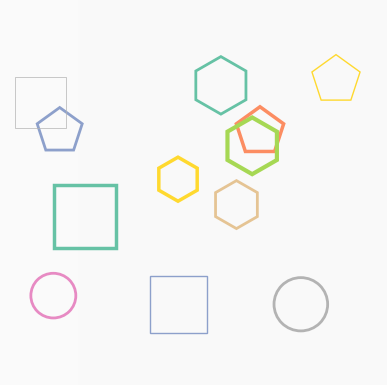[{"shape": "square", "thickness": 2.5, "radius": 0.41, "center": [0.219, 0.437]}, {"shape": "hexagon", "thickness": 2, "radius": 0.37, "center": [0.57, 0.778]}, {"shape": "pentagon", "thickness": 2.5, "radius": 0.32, "center": [0.671, 0.659]}, {"shape": "pentagon", "thickness": 2, "radius": 0.31, "center": [0.154, 0.66]}, {"shape": "square", "thickness": 1, "radius": 0.37, "center": [0.46, 0.209]}, {"shape": "circle", "thickness": 2, "radius": 0.29, "center": [0.138, 0.232]}, {"shape": "hexagon", "thickness": 3, "radius": 0.37, "center": [0.651, 0.621]}, {"shape": "hexagon", "thickness": 2.5, "radius": 0.29, "center": [0.459, 0.535]}, {"shape": "pentagon", "thickness": 1, "radius": 0.33, "center": [0.867, 0.793]}, {"shape": "hexagon", "thickness": 2, "radius": 0.31, "center": [0.61, 0.469]}, {"shape": "circle", "thickness": 2, "radius": 0.35, "center": [0.776, 0.21]}, {"shape": "square", "thickness": 0.5, "radius": 0.33, "center": [0.105, 0.733]}]